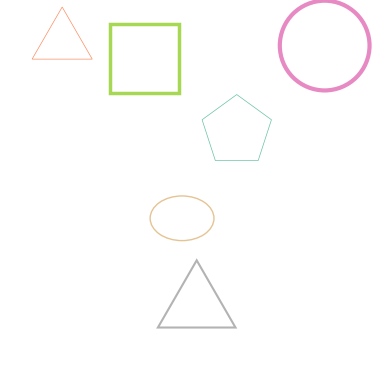[{"shape": "pentagon", "thickness": 0.5, "radius": 0.47, "center": [0.615, 0.66]}, {"shape": "triangle", "thickness": 0.5, "radius": 0.45, "center": [0.161, 0.892]}, {"shape": "circle", "thickness": 3, "radius": 0.58, "center": [0.843, 0.882]}, {"shape": "square", "thickness": 2.5, "radius": 0.45, "center": [0.375, 0.847]}, {"shape": "oval", "thickness": 1, "radius": 0.41, "center": [0.473, 0.433]}, {"shape": "triangle", "thickness": 1.5, "radius": 0.58, "center": [0.511, 0.207]}]